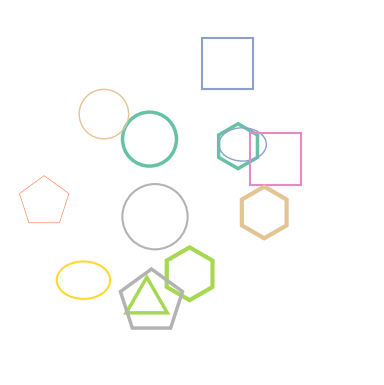[{"shape": "hexagon", "thickness": 2.5, "radius": 0.29, "center": [0.618, 0.62]}, {"shape": "circle", "thickness": 2.5, "radius": 0.35, "center": [0.388, 0.639]}, {"shape": "pentagon", "thickness": 0.5, "radius": 0.34, "center": [0.115, 0.476]}, {"shape": "square", "thickness": 1.5, "radius": 0.33, "center": [0.591, 0.836]}, {"shape": "oval", "thickness": 1, "radius": 0.31, "center": [0.63, 0.625]}, {"shape": "square", "thickness": 1.5, "radius": 0.33, "center": [0.715, 0.587]}, {"shape": "triangle", "thickness": 2.5, "radius": 0.31, "center": [0.381, 0.218]}, {"shape": "hexagon", "thickness": 3, "radius": 0.34, "center": [0.492, 0.289]}, {"shape": "oval", "thickness": 1.5, "radius": 0.35, "center": [0.217, 0.272]}, {"shape": "hexagon", "thickness": 3, "radius": 0.34, "center": [0.686, 0.448]}, {"shape": "circle", "thickness": 1, "radius": 0.32, "center": [0.27, 0.704]}, {"shape": "pentagon", "thickness": 2.5, "radius": 0.42, "center": [0.393, 0.216]}, {"shape": "circle", "thickness": 1.5, "radius": 0.42, "center": [0.403, 0.437]}]